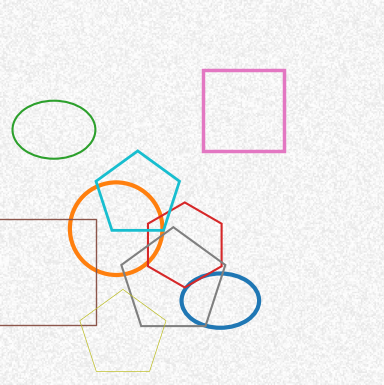[{"shape": "oval", "thickness": 3, "radius": 0.5, "center": [0.572, 0.219]}, {"shape": "circle", "thickness": 3, "radius": 0.6, "center": [0.302, 0.406]}, {"shape": "oval", "thickness": 1.5, "radius": 0.54, "center": [0.14, 0.663]}, {"shape": "hexagon", "thickness": 1.5, "radius": 0.55, "center": [0.48, 0.364]}, {"shape": "square", "thickness": 1, "radius": 0.69, "center": [0.111, 0.293]}, {"shape": "square", "thickness": 2.5, "radius": 0.53, "center": [0.632, 0.714]}, {"shape": "pentagon", "thickness": 1.5, "radius": 0.71, "center": [0.45, 0.268]}, {"shape": "pentagon", "thickness": 0.5, "radius": 0.59, "center": [0.319, 0.131]}, {"shape": "pentagon", "thickness": 2, "radius": 0.57, "center": [0.358, 0.494]}]